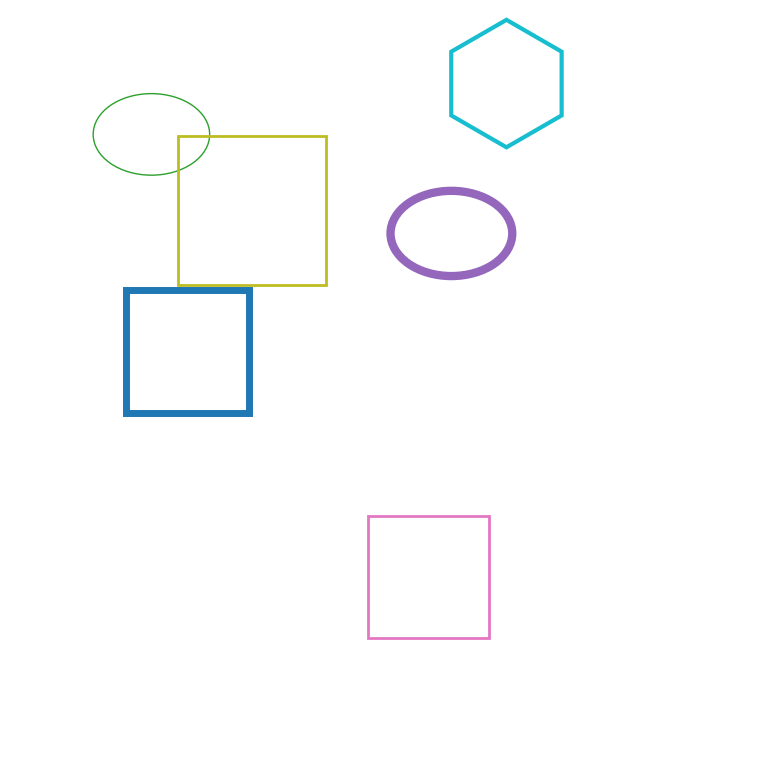[{"shape": "square", "thickness": 2.5, "radius": 0.4, "center": [0.243, 0.543]}, {"shape": "oval", "thickness": 0.5, "radius": 0.38, "center": [0.197, 0.825]}, {"shape": "oval", "thickness": 3, "radius": 0.4, "center": [0.586, 0.697]}, {"shape": "square", "thickness": 1, "radius": 0.4, "center": [0.556, 0.251]}, {"shape": "square", "thickness": 1, "radius": 0.48, "center": [0.327, 0.726]}, {"shape": "hexagon", "thickness": 1.5, "radius": 0.41, "center": [0.658, 0.891]}]